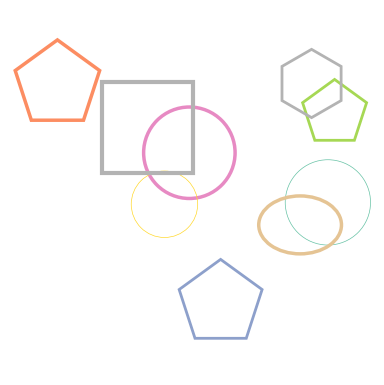[{"shape": "circle", "thickness": 0.5, "radius": 0.55, "center": [0.852, 0.474]}, {"shape": "pentagon", "thickness": 2.5, "radius": 0.58, "center": [0.149, 0.781]}, {"shape": "pentagon", "thickness": 2, "radius": 0.57, "center": [0.573, 0.213]}, {"shape": "circle", "thickness": 2.5, "radius": 0.59, "center": [0.492, 0.603]}, {"shape": "pentagon", "thickness": 2, "radius": 0.44, "center": [0.869, 0.706]}, {"shape": "circle", "thickness": 0.5, "radius": 0.43, "center": [0.427, 0.469]}, {"shape": "oval", "thickness": 2.5, "radius": 0.54, "center": [0.779, 0.416]}, {"shape": "square", "thickness": 3, "radius": 0.59, "center": [0.384, 0.67]}, {"shape": "hexagon", "thickness": 2, "radius": 0.44, "center": [0.809, 0.783]}]